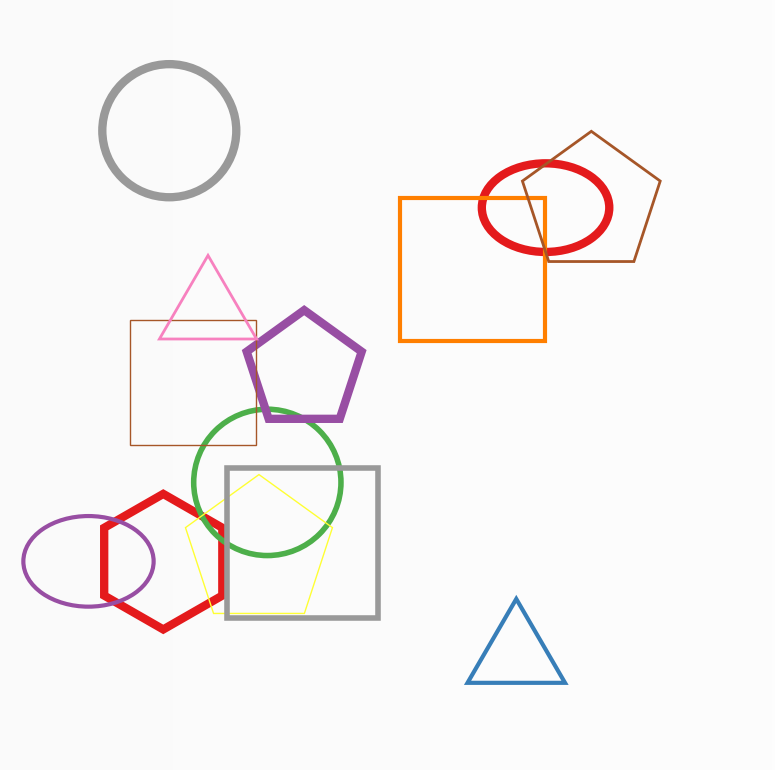[{"shape": "oval", "thickness": 3, "radius": 0.41, "center": [0.704, 0.73]}, {"shape": "hexagon", "thickness": 3, "radius": 0.44, "center": [0.211, 0.271]}, {"shape": "triangle", "thickness": 1.5, "radius": 0.36, "center": [0.666, 0.15]}, {"shape": "circle", "thickness": 2, "radius": 0.48, "center": [0.345, 0.374]}, {"shape": "pentagon", "thickness": 3, "radius": 0.39, "center": [0.393, 0.519]}, {"shape": "oval", "thickness": 1.5, "radius": 0.42, "center": [0.114, 0.271]}, {"shape": "square", "thickness": 1.5, "radius": 0.47, "center": [0.61, 0.65]}, {"shape": "pentagon", "thickness": 0.5, "radius": 0.5, "center": [0.334, 0.284]}, {"shape": "square", "thickness": 0.5, "radius": 0.41, "center": [0.249, 0.503]}, {"shape": "pentagon", "thickness": 1, "radius": 0.47, "center": [0.763, 0.736]}, {"shape": "triangle", "thickness": 1, "radius": 0.36, "center": [0.268, 0.596]}, {"shape": "square", "thickness": 2, "radius": 0.49, "center": [0.39, 0.294]}, {"shape": "circle", "thickness": 3, "radius": 0.43, "center": [0.218, 0.83]}]